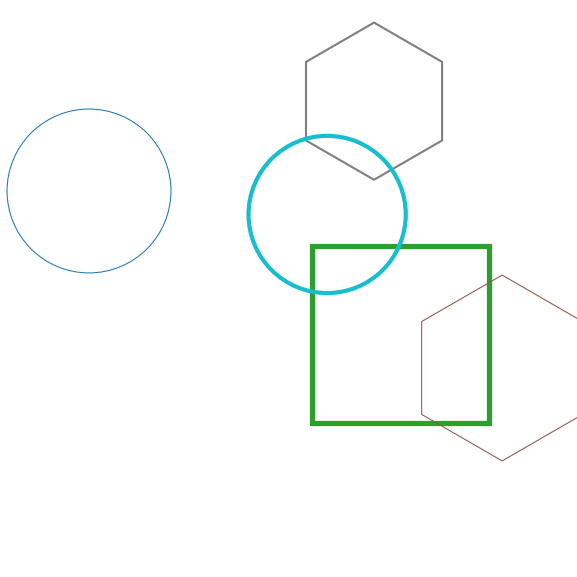[{"shape": "circle", "thickness": 0.5, "radius": 0.71, "center": [0.154, 0.668]}, {"shape": "square", "thickness": 2.5, "radius": 0.77, "center": [0.693, 0.42]}, {"shape": "hexagon", "thickness": 0.5, "radius": 0.8, "center": [0.869, 0.362]}, {"shape": "hexagon", "thickness": 1, "radius": 0.68, "center": [0.648, 0.824]}, {"shape": "circle", "thickness": 2, "radius": 0.68, "center": [0.566, 0.628]}]